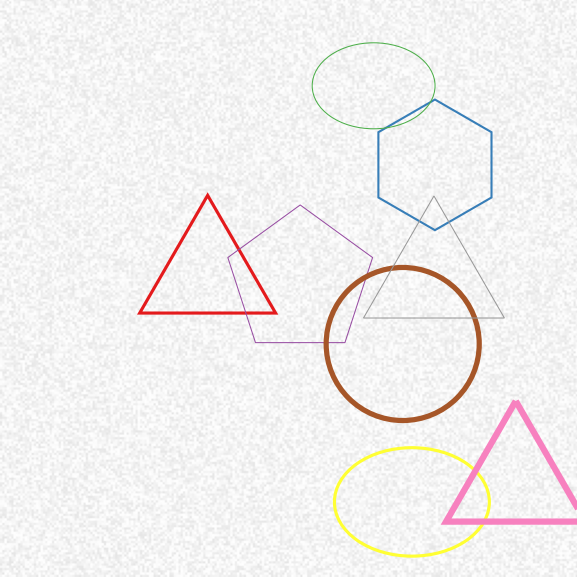[{"shape": "triangle", "thickness": 1.5, "radius": 0.68, "center": [0.36, 0.525]}, {"shape": "hexagon", "thickness": 1, "radius": 0.57, "center": [0.753, 0.714]}, {"shape": "oval", "thickness": 0.5, "radius": 0.53, "center": [0.647, 0.851]}, {"shape": "pentagon", "thickness": 0.5, "radius": 0.66, "center": [0.52, 0.512]}, {"shape": "oval", "thickness": 1.5, "radius": 0.67, "center": [0.713, 0.13]}, {"shape": "circle", "thickness": 2.5, "radius": 0.66, "center": [0.697, 0.403]}, {"shape": "triangle", "thickness": 3, "radius": 0.7, "center": [0.893, 0.166]}, {"shape": "triangle", "thickness": 0.5, "radius": 0.7, "center": [0.751, 0.519]}]